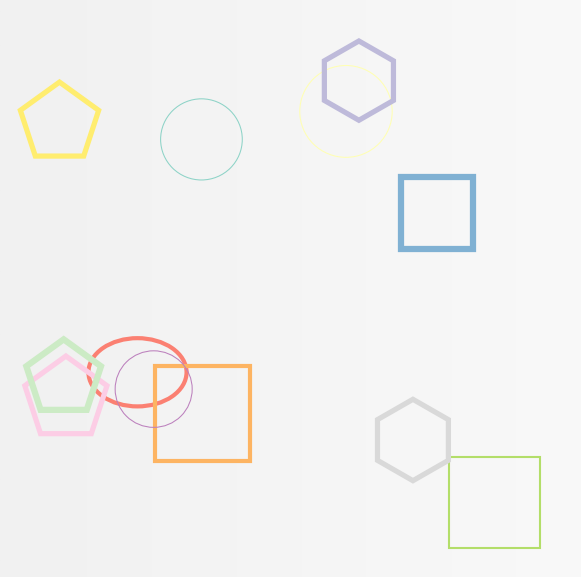[{"shape": "circle", "thickness": 0.5, "radius": 0.35, "center": [0.347, 0.758]}, {"shape": "circle", "thickness": 0.5, "radius": 0.4, "center": [0.595, 0.806]}, {"shape": "hexagon", "thickness": 2.5, "radius": 0.34, "center": [0.617, 0.86]}, {"shape": "oval", "thickness": 2, "radius": 0.42, "center": [0.237, 0.355]}, {"shape": "square", "thickness": 3, "radius": 0.31, "center": [0.752, 0.63]}, {"shape": "square", "thickness": 2, "radius": 0.41, "center": [0.349, 0.283]}, {"shape": "square", "thickness": 1, "radius": 0.39, "center": [0.851, 0.128]}, {"shape": "pentagon", "thickness": 2.5, "radius": 0.37, "center": [0.113, 0.308]}, {"shape": "hexagon", "thickness": 2.5, "radius": 0.35, "center": [0.71, 0.237]}, {"shape": "circle", "thickness": 0.5, "radius": 0.33, "center": [0.264, 0.325]}, {"shape": "pentagon", "thickness": 3, "radius": 0.34, "center": [0.11, 0.344]}, {"shape": "pentagon", "thickness": 2.5, "radius": 0.35, "center": [0.102, 0.786]}]